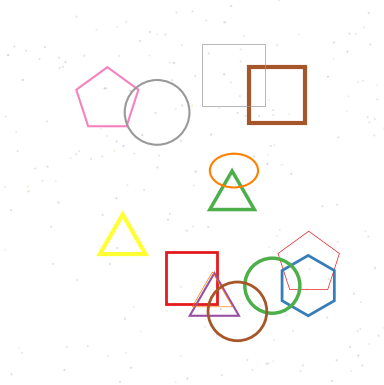[{"shape": "square", "thickness": 2, "radius": 0.34, "center": [0.498, 0.277]}, {"shape": "pentagon", "thickness": 0.5, "radius": 0.42, "center": [0.802, 0.316]}, {"shape": "hexagon", "thickness": 2, "radius": 0.39, "center": [0.8, 0.258]}, {"shape": "triangle", "thickness": 2.5, "radius": 0.33, "center": [0.603, 0.489]}, {"shape": "circle", "thickness": 2.5, "radius": 0.36, "center": [0.707, 0.258]}, {"shape": "triangle", "thickness": 1.5, "radius": 0.37, "center": [0.557, 0.217]}, {"shape": "triangle", "thickness": 0.5, "radius": 0.3, "center": [0.552, 0.233]}, {"shape": "oval", "thickness": 1.5, "radius": 0.31, "center": [0.608, 0.557]}, {"shape": "triangle", "thickness": 3, "radius": 0.34, "center": [0.319, 0.374]}, {"shape": "circle", "thickness": 2, "radius": 0.38, "center": [0.617, 0.191]}, {"shape": "square", "thickness": 3, "radius": 0.36, "center": [0.719, 0.753]}, {"shape": "pentagon", "thickness": 1.5, "radius": 0.42, "center": [0.279, 0.741]}, {"shape": "square", "thickness": 0.5, "radius": 0.41, "center": [0.607, 0.805]}, {"shape": "circle", "thickness": 1.5, "radius": 0.42, "center": [0.408, 0.708]}]